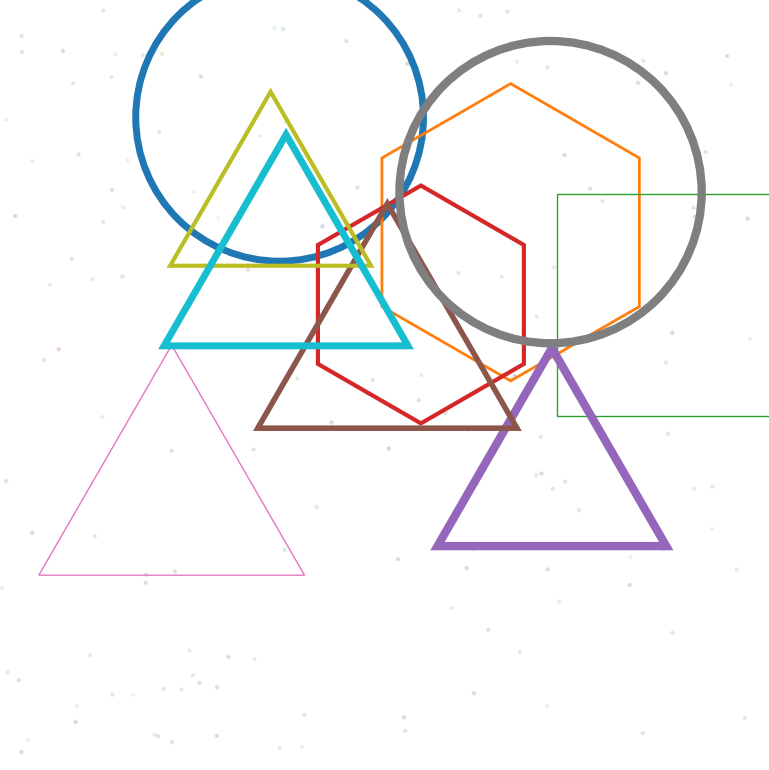[{"shape": "circle", "thickness": 2.5, "radius": 0.93, "center": [0.363, 0.848]}, {"shape": "hexagon", "thickness": 1, "radius": 0.97, "center": [0.663, 0.698]}, {"shape": "square", "thickness": 0.5, "radius": 0.72, "center": [0.867, 0.604]}, {"shape": "hexagon", "thickness": 1.5, "radius": 0.77, "center": [0.547, 0.605]}, {"shape": "triangle", "thickness": 3, "radius": 0.86, "center": [0.717, 0.377]}, {"shape": "triangle", "thickness": 2, "radius": 0.97, "center": [0.503, 0.541]}, {"shape": "triangle", "thickness": 0.5, "radius": 1.0, "center": [0.223, 0.353]}, {"shape": "circle", "thickness": 3, "radius": 0.98, "center": [0.715, 0.75]}, {"shape": "triangle", "thickness": 1.5, "radius": 0.75, "center": [0.351, 0.73]}, {"shape": "triangle", "thickness": 2.5, "radius": 0.91, "center": [0.371, 0.642]}]